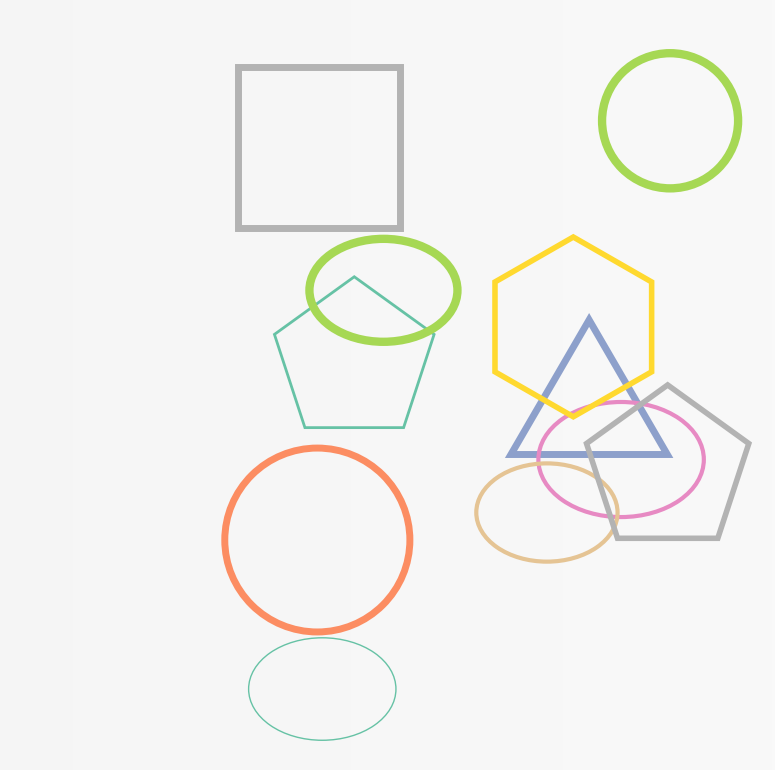[{"shape": "oval", "thickness": 0.5, "radius": 0.48, "center": [0.416, 0.105]}, {"shape": "pentagon", "thickness": 1, "radius": 0.54, "center": [0.457, 0.532]}, {"shape": "circle", "thickness": 2.5, "radius": 0.6, "center": [0.409, 0.299]}, {"shape": "triangle", "thickness": 2.5, "radius": 0.58, "center": [0.76, 0.468]}, {"shape": "oval", "thickness": 1.5, "radius": 0.53, "center": [0.801, 0.403]}, {"shape": "circle", "thickness": 3, "radius": 0.44, "center": [0.865, 0.843]}, {"shape": "oval", "thickness": 3, "radius": 0.48, "center": [0.495, 0.623]}, {"shape": "hexagon", "thickness": 2, "radius": 0.58, "center": [0.74, 0.575]}, {"shape": "oval", "thickness": 1.5, "radius": 0.46, "center": [0.706, 0.334]}, {"shape": "square", "thickness": 2.5, "radius": 0.52, "center": [0.411, 0.808]}, {"shape": "pentagon", "thickness": 2, "radius": 0.55, "center": [0.861, 0.39]}]